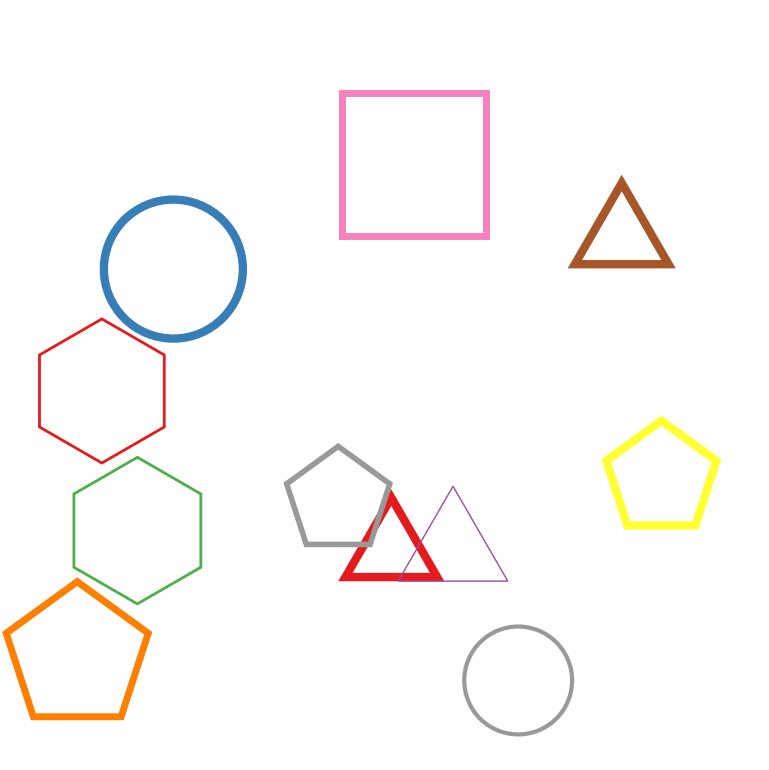[{"shape": "hexagon", "thickness": 1, "radius": 0.47, "center": [0.132, 0.492]}, {"shape": "triangle", "thickness": 3, "radius": 0.34, "center": [0.508, 0.285]}, {"shape": "circle", "thickness": 3, "radius": 0.45, "center": [0.225, 0.651]}, {"shape": "hexagon", "thickness": 1, "radius": 0.48, "center": [0.178, 0.311]}, {"shape": "triangle", "thickness": 0.5, "radius": 0.41, "center": [0.588, 0.286]}, {"shape": "pentagon", "thickness": 2.5, "radius": 0.48, "center": [0.1, 0.148]}, {"shape": "pentagon", "thickness": 3, "radius": 0.38, "center": [0.859, 0.378]}, {"shape": "triangle", "thickness": 3, "radius": 0.35, "center": [0.807, 0.692]}, {"shape": "square", "thickness": 2.5, "radius": 0.47, "center": [0.538, 0.786]}, {"shape": "circle", "thickness": 1.5, "radius": 0.35, "center": [0.673, 0.116]}, {"shape": "pentagon", "thickness": 2, "radius": 0.35, "center": [0.439, 0.35]}]